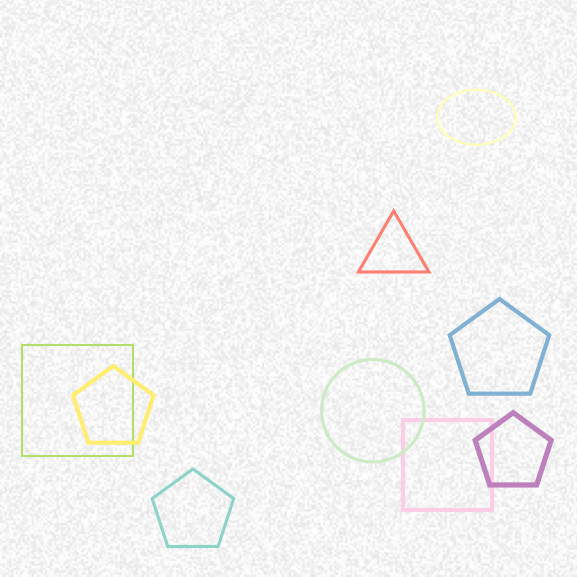[{"shape": "pentagon", "thickness": 1.5, "radius": 0.37, "center": [0.334, 0.113]}, {"shape": "oval", "thickness": 1, "radius": 0.34, "center": [0.825, 0.796]}, {"shape": "triangle", "thickness": 1.5, "radius": 0.35, "center": [0.682, 0.563]}, {"shape": "pentagon", "thickness": 2, "radius": 0.45, "center": [0.865, 0.391]}, {"shape": "square", "thickness": 1, "radius": 0.48, "center": [0.134, 0.306]}, {"shape": "square", "thickness": 2, "radius": 0.39, "center": [0.775, 0.194]}, {"shape": "pentagon", "thickness": 2.5, "radius": 0.35, "center": [0.889, 0.215]}, {"shape": "circle", "thickness": 1.5, "radius": 0.44, "center": [0.645, 0.288]}, {"shape": "pentagon", "thickness": 2, "radius": 0.37, "center": [0.196, 0.292]}]